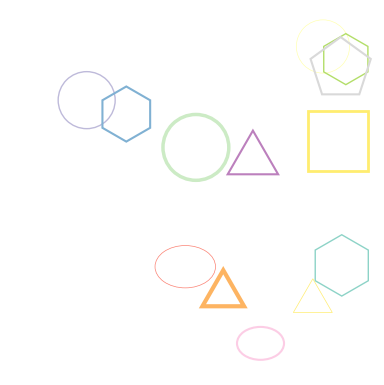[{"shape": "hexagon", "thickness": 1, "radius": 0.4, "center": [0.888, 0.311]}, {"shape": "circle", "thickness": 0.5, "radius": 0.35, "center": [0.839, 0.879]}, {"shape": "circle", "thickness": 1, "radius": 0.37, "center": [0.225, 0.74]}, {"shape": "oval", "thickness": 0.5, "radius": 0.39, "center": [0.481, 0.307]}, {"shape": "hexagon", "thickness": 1.5, "radius": 0.36, "center": [0.328, 0.704]}, {"shape": "triangle", "thickness": 3, "radius": 0.31, "center": [0.58, 0.236]}, {"shape": "hexagon", "thickness": 1, "radius": 0.33, "center": [0.898, 0.846]}, {"shape": "oval", "thickness": 1.5, "radius": 0.31, "center": [0.677, 0.108]}, {"shape": "pentagon", "thickness": 1.5, "radius": 0.41, "center": [0.885, 0.821]}, {"shape": "triangle", "thickness": 1.5, "radius": 0.38, "center": [0.657, 0.585]}, {"shape": "circle", "thickness": 2.5, "radius": 0.43, "center": [0.509, 0.617]}, {"shape": "triangle", "thickness": 0.5, "radius": 0.29, "center": [0.813, 0.217]}, {"shape": "square", "thickness": 2, "radius": 0.39, "center": [0.877, 0.634]}]